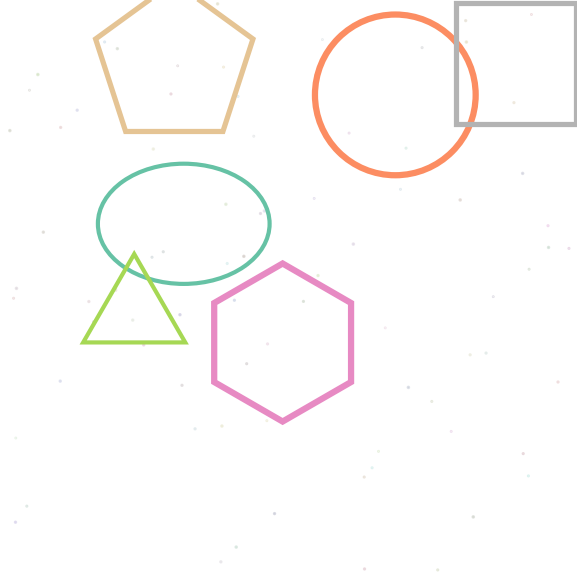[{"shape": "oval", "thickness": 2, "radius": 0.74, "center": [0.318, 0.612]}, {"shape": "circle", "thickness": 3, "radius": 0.7, "center": [0.685, 0.835]}, {"shape": "hexagon", "thickness": 3, "radius": 0.68, "center": [0.489, 0.406]}, {"shape": "triangle", "thickness": 2, "radius": 0.51, "center": [0.232, 0.457]}, {"shape": "pentagon", "thickness": 2.5, "radius": 0.72, "center": [0.302, 0.887]}, {"shape": "square", "thickness": 2.5, "radius": 0.52, "center": [0.893, 0.889]}]